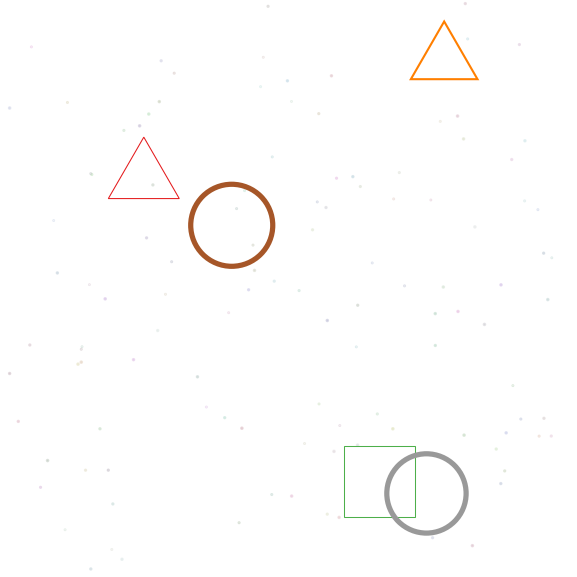[{"shape": "triangle", "thickness": 0.5, "radius": 0.35, "center": [0.249, 0.691]}, {"shape": "square", "thickness": 0.5, "radius": 0.31, "center": [0.657, 0.166]}, {"shape": "triangle", "thickness": 1, "radius": 0.33, "center": [0.769, 0.895]}, {"shape": "circle", "thickness": 2.5, "radius": 0.36, "center": [0.401, 0.609]}, {"shape": "circle", "thickness": 2.5, "radius": 0.34, "center": [0.738, 0.145]}]